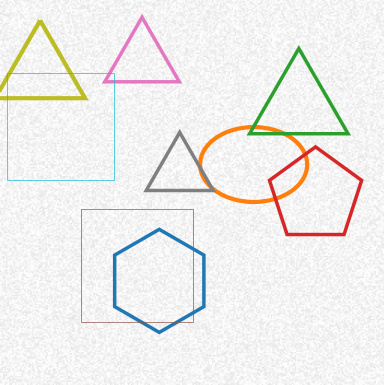[{"shape": "hexagon", "thickness": 2.5, "radius": 0.67, "center": [0.414, 0.27]}, {"shape": "oval", "thickness": 3, "radius": 0.7, "center": [0.659, 0.573]}, {"shape": "triangle", "thickness": 2.5, "radius": 0.74, "center": [0.776, 0.726]}, {"shape": "pentagon", "thickness": 2.5, "radius": 0.63, "center": [0.82, 0.493]}, {"shape": "square", "thickness": 0.5, "radius": 0.73, "center": [0.356, 0.31]}, {"shape": "triangle", "thickness": 2.5, "radius": 0.56, "center": [0.369, 0.843]}, {"shape": "triangle", "thickness": 2.5, "radius": 0.5, "center": [0.467, 0.555]}, {"shape": "triangle", "thickness": 3, "radius": 0.67, "center": [0.104, 0.812]}, {"shape": "square", "thickness": 0.5, "radius": 0.69, "center": [0.156, 0.673]}]